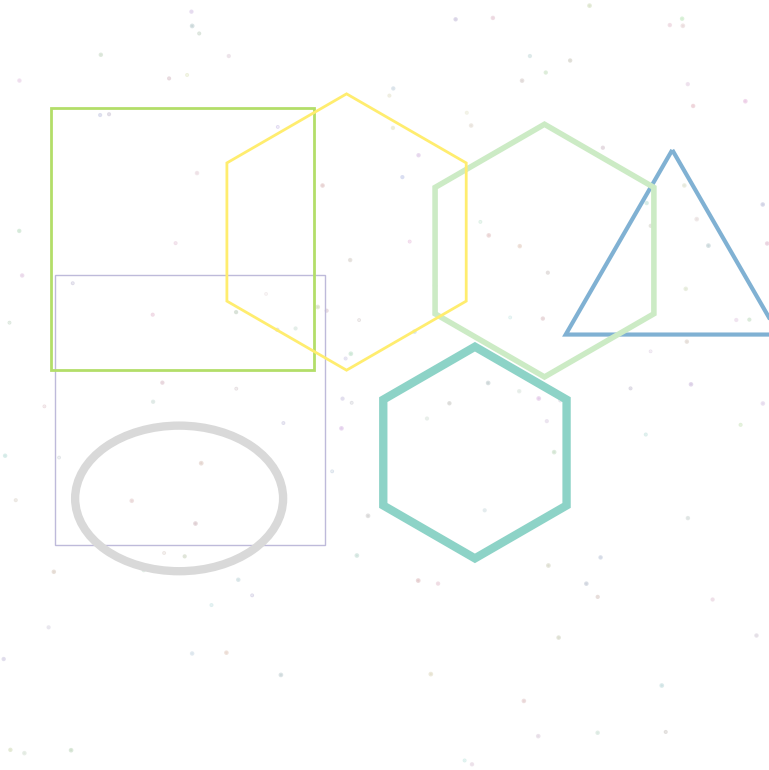[{"shape": "hexagon", "thickness": 3, "radius": 0.69, "center": [0.617, 0.412]}, {"shape": "square", "thickness": 0.5, "radius": 0.88, "center": [0.247, 0.467]}, {"shape": "triangle", "thickness": 1.5, "radius": 0.8, "center": [0.873, 0.645]}, {"shape": "square", "thickness": 1, "radius": 0.85, "center": [0.237, 0.69]}, {"shape": "oval", "thickness": 3, "radius": 0.68, "center": [0.233, 0.353]}, {"shape": "hexagon", "thickness": 2, "radius": 0.82, "center": [0.707, 0.675]}, {"shape": "hexagon", "thickness": 1, "radius": 0.9, "center": [0.45, 0.699]}]